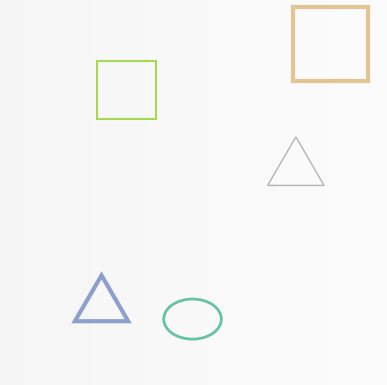[{"shape": "oval", "thickness": 2, "radius": 0.37, "center": [0.497, 0.171]}, {"shape": "triangle", "thickness": 3, "radius": 0.4, "center": [0.262, 0.205]}, {"shape": "square", "thickness": 1.5, "radius": 0.38, "center": [0.326, 0.766]}, {"shape": "square", "thickness": 3, "radius": 0.48, "center": [0.853, 0.885]}, {"shape": "triangle", "thickness": 1, "radius": 0.42, "center": [0.764, 0.56]}]